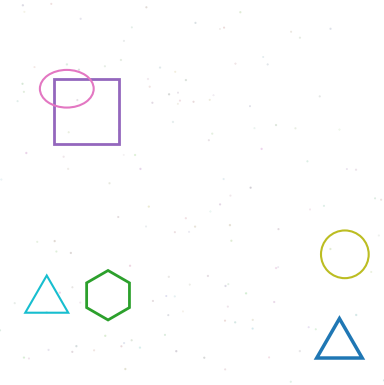[{"shape": "triangle", "thickness": 2.5, "radius": 0.34, "center": [0.882, 0.104]}, {"shape": "hexagon", "thickness": 2, "radius": 0.32, "center": [0.281, 0.233]}, {"shape": "square", "thickness": 2, "radius": 0.42, "center": [0.224, 0.71]}, {"shape": "oval", "thickness": 1.5, "radius": 0.35, "center": [0.173, 0.77]}, {"shape": "circle", "thickness": 1.5, "radius": 0.31, "center": [0.896, 0.339]}, {"shape": "triangle", "thickness": 1.5, "radius": 0.32, "center": [0.121, 0.22]}]